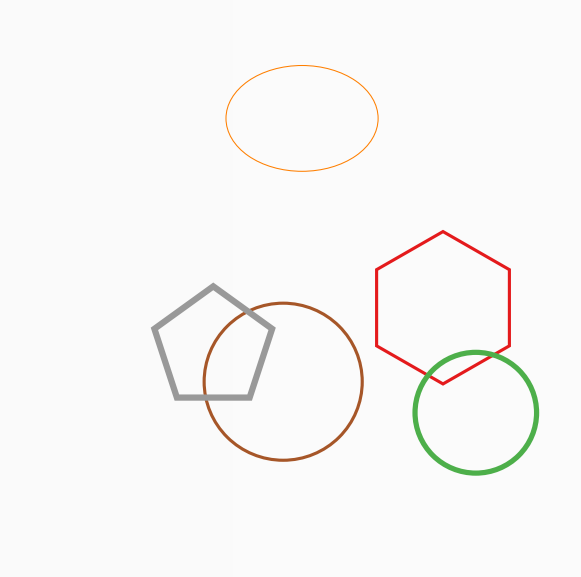[{"shape": "hexagon", "thickness": 1.5, "radius": 0.66, "center": [0.762, 0.466]}, {"shape": "circle", "thickness": 2.5, "radius": 0.52, "center": [0.819, 0.284]}, {"shape": "oval", "thickness": 0.5, "radius": 0.65, "center": [0.52, 0.794]}, {"shape": "circle", "thickness": 1.5, "radius": 0.68, "center": [0.487, 0.338]}, {"shape": "pentagon", "thickness": 3, "radius": 0.53, "center": [0.367, 0.397]}]